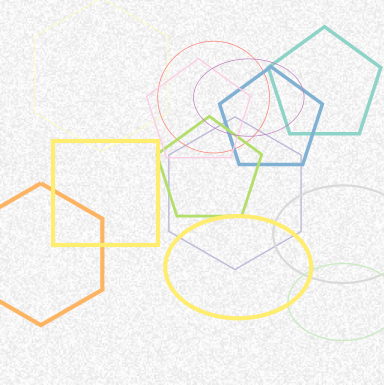[{"shape": "pentagon", "thickness": 2.5, "radius": 0.77, "center": [0.843, 0.777]}, {"shape": "hexagon", "thickness": 0.5, "radius": 1.0, "center": [0.263, 0.806]}, {"shape": "hexagon", "thickness": 1, "radius": 0.99, "center": [0.61, 0.498]}, {"shape": "circle", "thickness": 0.5, "radius": 0.73, "center": [0.555, 0.748]}, {"shape": "pentagon", "thickness": 2.5, "radius": 0.7, "center": [0.704, 0.686]}, {"shape": "hexagon", "thickness": 3, "radius": 0.92, "center": [0.106, 0.34]}, {"shape": "pentagon", "thickness": 2, "radius": 0.72, "center": [0.544, 0.555]}, {"shape": "pentagon", "thickness": 1, "radius": 0.71, "center": [0.516, 0.706]}, {"shape": "oval", "thickness": 1.5, "radius": 0.91, "center": [0.891, 0.392]}, {"shape": "oval", "thickness": 0.5, "radius": 0.72, "center": [0.646, 0.747]}, {"shape": "oval", "thickness": 1, "radius": 0.71, "center": [0.891, 0.216]}, {"shape": "square", "thickness": 3, "radius": 0.68, "center": [0.274, 0.499]}, {"shape": "oval", "thickness": 3, "radius": 0.95, "center": [0.619, 0.306]}]